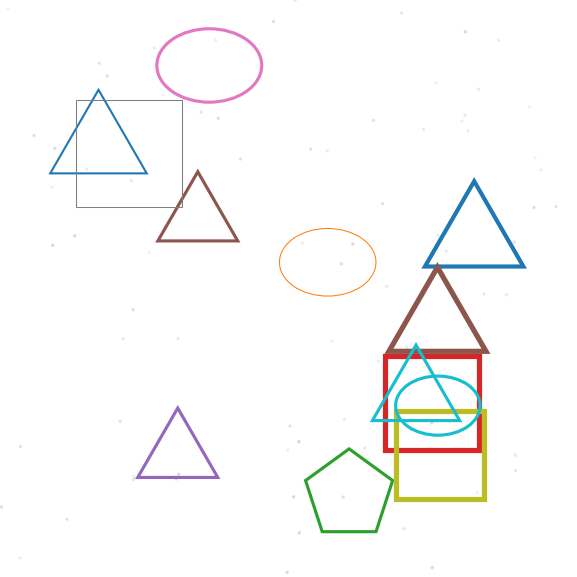[{"shape": "triangle", "thickness": 1, "radius": 0.48, "center": [0.171, 0.747]}, {"shape": "triangle", "thickness": 2, "radius": 0.49, "center": [0.821, 0.587]}, {"shape": "oval", "thickness": 0.5, "radius": 0.42, "center": [0.567, 0.545]}, {"shape": "pentagon", "thickness": 1.5, "radius": 0.4, "center": [0.605, 0.143]}, {"shape": "square", "thickness": 2.5, "radius": 0.41, "center": [0.749, 0.301]}, {"shape": "triangle", "thickness": 1.5, "radius": 0.4, "center": [0.308, 0.212]}, {"shape": "triangle", "thickness": 1.5, "radius": 0.4, "center": [0.342, 0.622]}, {"shape": "triangle", "thickness": 2.5, "radius": 0.49, "center": [0.757, 0.439]}, {"shape": "oval", "thickness": 1.5, "radius": 0.45, "center": [0.362, 0.886]}, {"shape": "square", "thickness": 0.5, "radius": 0.46, "center": [0.223, 0.733]}, {"shape": "square", "thickness": 2.5, "radius": 0.38, "center": [0.762, 0.211]}, {"shape": "triangle", "thickness": 1.5, "radius": 0.44, "center": [0.72, 0.314]}, {"shape": "oval", "thickness": 1.5, "radius": 0.37, "center": [0.758, 0.297]}]